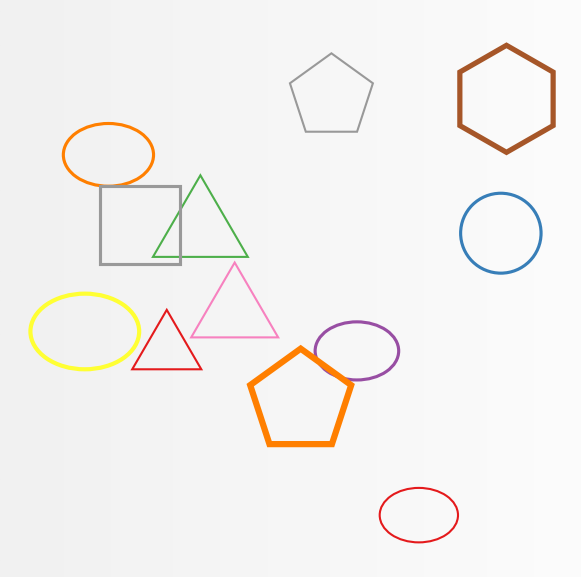[{"shape": "triangle", "thickness": 1, "radius": 0.34, "center": [0.287, 0.394]}, {"shape": "oval", "thickness": 1, "radius": 0.34, "center": [0.721, 0.107]}, {"shape": "circle", "thickness": 1.5, "radius": 0.35, "center": [0.862, 0.595]}, {"shape": "triangle", "thickness": 1, "radius": 0.47, "center": [0.345, 0.601]}, {"shape": "oval", "thickness": 1.5, "radius": 0.36, "center": [0.614, 0.392]}, {"shape": "oval", "thickness": 1.5, "radius": 0.39, "center": [0.187, 0.731]}, {"shape": "pentagon", "thickness": 3, "radius": 0.46, "center": [0.517, 0.304]}, {"shape": "oval", "thickness": 2, "radius": 0.47, "center": [0.146, 0.425]}, {"shape": "hexagon", "thickness": 2.5, "radius": 0.46, "center": [0.871, 0.828]}, {"shape": "triangle", "thickness": 1, "radius": 0.43, "center": [0.404, 0.458]}, {"shape": "pentagon", "thickness": 1, "radius": 0.38, "center": [0.57, 0.832]}, {"shape": "square", "thickness": 1.5, "radius": 0.34, "center": [0.241, 0.61]}]